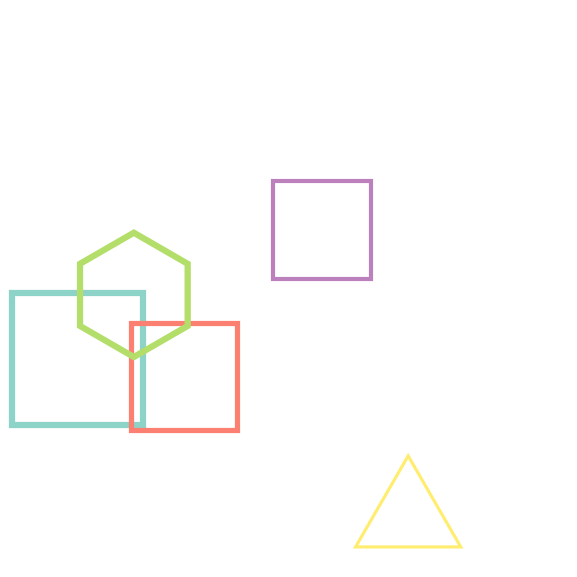[{"shape": "square", "thickness": 3, "radius": 0.57, "center": [0.134, 0.377]}, {"shape": "square", "thickness": 2.5, "radius": 0.46, "center": [0.319, 0.347]}, {"shape": "hexagon", "thickness": 3, "radius": 0.54, "center": [0.232, 0.489]}, {"shape": "square", "thickness": 2, "radius": 0.42, "center": [0.558, 0.6]}, {"shape": "triangle", "thickness": 1.5, "radius": 0.53, "center": [0.707, 0.105]}]